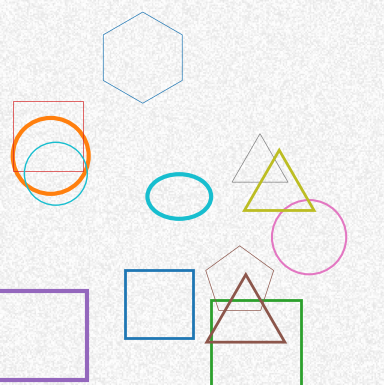[{"shape": "square", "thickness": 2, "radius": 0.44, "center": [0.413, 0.211]}, {"shape": "hexagon", "thickness": 0.5, "radius": 0.59, "center": [0.371, 0.85]}, {"shape": "circle", "thickness": 3, "radius": 0.49, "center": [0.132, 0.595]}, {"shape": "square", "thickness": 2, "radius": 0.58, "center": [0.664, 0.106]}, {"shape": "square", "thickness": 0.5, "radius": 0.45, "center": [0.125, 0.647]}, {"shape": "square", "thickness": 3, "radius": 0.57, "center": [0.111, 0.129]}, {"shape": "pentagon", "thickness": 0.5, "radius": 0.46, "center": [0.623, 0.269]}, {"shape": "triangle", "thickness": 2, "radius": 0.59, "center": [0.638, 0.17]}, {"shape": "circle", "thickness": 1.5, "radius": 0.48, "center": [0.803, 0.384]}, {"shape": "triangle", "thickness": 0.5, "radius": 0.42, "center": [0.675, 0.569]}, {"shape": "triangle", "thickness": 2, "radius": 0.52, "center": [0.725, 0.505]}, {"shape": "circle", "thickness": 1, "radius": 0.41, "center": [0.145, 0.549]}, {"shape": "oval", "thickness": 3, "radius": 0.41, "center": [0.466, 0.49]}]